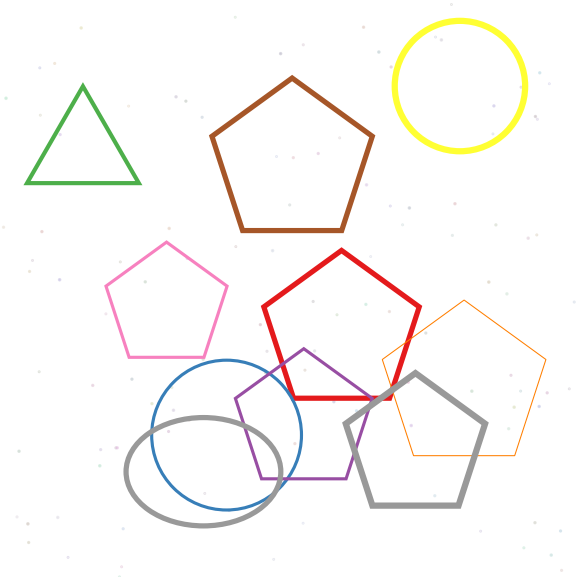[{"shape": "pentagon", "thickness": 2.5, "radius": 0.71, "center": [0.591, 0.424]}, {"shape": "circle", "thickness": 1.5, "radius": 0.65, "center": [0.392, 0.246]}, {"shape": "triangle", "thickness": 2, "radius": 0.56, "center": [0.144, 0.738]}, {"shape": "pentagon", "thickness": 1.5, "radius": 0.62, "center": [0.526, 0.271]}, {"shape": "pentagon", "thickness": 0.5, "radius": 0.74, "center": [0.804, 0.331]}, {"shape": "circle", "thickness": 3, "radius": 0.56, "center": [0.796, 0.85]}, {"shape": "pentagon", "thickness": 2.5, "radius": 0.73, "center": [0.506, 0.718]}, {"shape": "pentagon", "thickness": 1.5, "radius": 0.55, "center": [0.288, 0.47]}, {"shape": "oval", "thickness": 2.5, "radius": 0.67, "center": [0.352, 0.182]}, {"shape": "pentagon", "thickness": 3, "radius": 0.63, "center": [0.719, 0.226]}]